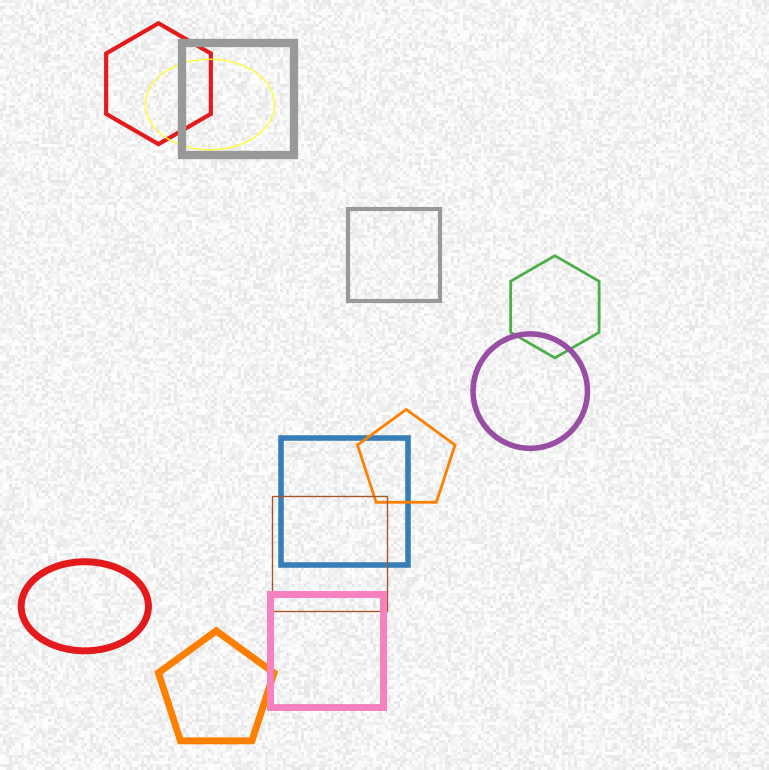[{"shape": "hexagon", "thickness": 1.5, "radius": 0.39, "center": [0.206, 0.891]}, {"shape": "oval", "thickness": 2.5, "radius": 0.41, "center": [0.11, 0.213]}, {"shape": "square", "thickness": 2, "radius": 0.41, "center": [0.447, 0.348]}, {"shape": "hexagon", "thickness": 1, "radius": 0.33, "center": [0.721, 0.602]}, {"shape": "circle", "thickness": 2, "radius": 0.37, "center": [0.689, 0.492]}, {"shape": "pentagon", "thickness": 1, "radius": 0.33, "center": [0.528, 0.402]}, {"shape": "pentagon", "thickness": 2.5, "radius": 0.39, "center": [0.281, 0.102]}, {"shape": "oval", "thickness": 0.5, "radius": 0.42, "center": [0.273, 0.864]}, {"shape": "square", "thickness": 0.5, "radius": 0.37, "center": [0.428, 0.281]}, {"shape": "square", "thickness": 2.5, "radius": 0.37, "center": [0.424, 0.155]}, {"shape": "square", "thickness": 3, "radius": 0.36, "center": [0.309, 0.871]}, {"shape": "square", "thickness": 1.5, "radius": 0.3, "center": [0.511, 0.669]}]